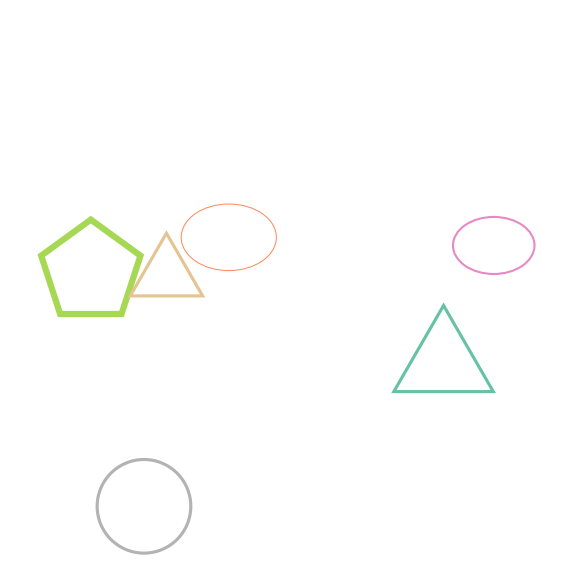[{"shape": "triangle", "thickness": 1.5, "radius": 0.5, "center": [0.768, 0.371]}, {"shape": "oval", "thickness": 0.5, "radius": 0.41, "center": [0.396, 0.588]}, {"shape": "oval", "thickness": 1, "radius": 0.35, "center": [0.855, 0.574]}, {"shape": "pentagon", "thickness": 3, "radius": 0.45, "center": [0.157, 0.528]}, {"shape": "triangle", "thickness": 1.5, "radius": 0.36, "center": [0.288, 0.523]}, {"shape": "circle", "thickness": 1.5, "radius": 0.41, "center": [0.249, 0.122]}]